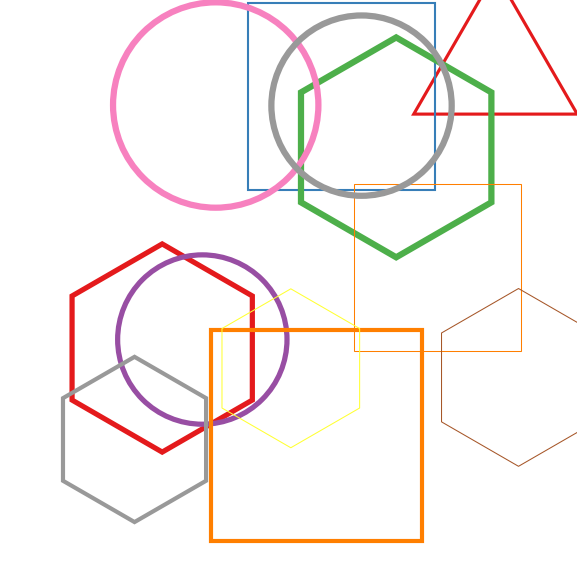[{"shape": "hexagon", "thickness": 2.5, "radius": 0.9, "center": [0.281, 0.397]}, {"shape": "triangle", "thickness": 1.5, "radius": 0.82, "center": [0.858, 0.883]}, {"shape": "square", "thickness": 1, "radius": 0.81, "center": [0.592, 0.832]}, {"shape": "hexagon", "thickness": 3, "radius": 0.95, "center": [0.686, 0.744]}, {"shape": "circle", "thickness": 2.5, "radius": 0.73, "center": [0.35, 0.411]}, {"shape": "square", "thickness": 0.5, "radius": 0.72, "center": [0.757, 0.535]}, {"shape": "square", "thickness": 2, "radius": 0.91, "center": [0.548, 0.245]}, {"shape": "hexagon", "thickness": 0.5, "radius": 0.69, "center": [0.504, 0.361]}, {"shape": "hexagon", "thickness": 0.5, "radius": 0.77, "center": [0.898, 0.346]}, {"shape": "circle", "thickness": 3, "radius": 0.89, "center": [0.374, 0.817]}, {"shape": "hexagon", "thickness": 2, "radius": 0.72, "center": [0.233, 0.238]}, {"shape": "circle", "thickness": 3, "radius": 0.78, "center": [0.626, 0.816]}]